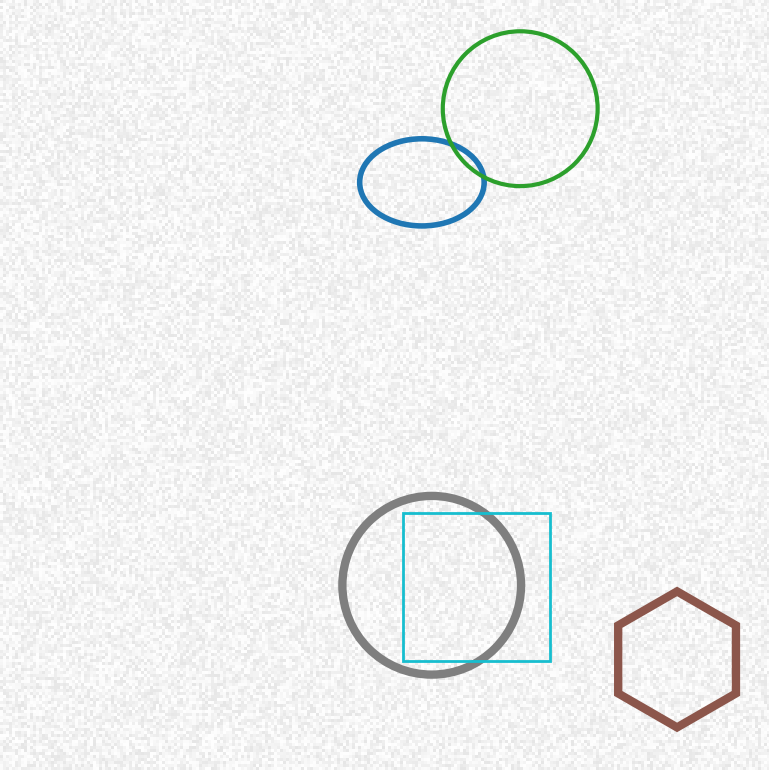[{"shape": "oval", "thickness": 2, "radius": 0.4, "center": [0.548, 0.763]}, {"shape": "circle", "thickness": 1.5, "radius": 0.5, "center": [0.676, 0.859]}, {"shape": "hexagon", "thickness": 3, "radius": 0.44, "center": [0.879, 0.144]}, {"shape": "circle", "thickness": 3, "radius": 0.58, "center": [0.561, 0.24]}, {"shape": "square", "thickness": 1, "radius": 0.48, "center": [0.619, 0.238]}]